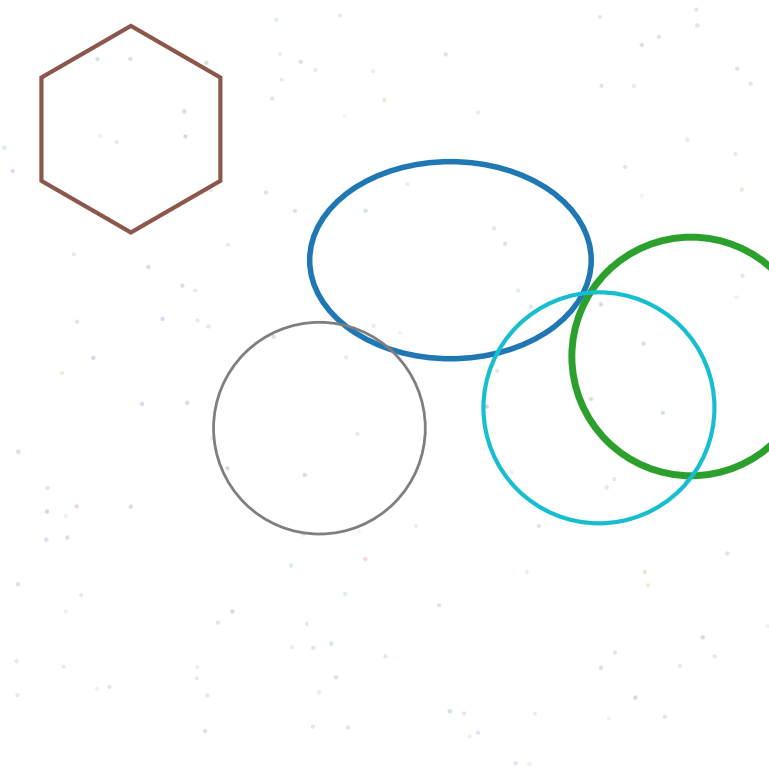[{"shape": "oval", "thickness": 2, "radius": 0.91, "center": [0.585, 0.662]}, {"shape": "circle", "thickness": 2.5, "radius": 0.77, "center": [0.898, 0.537]}, {"shape": "hexagon", "thickness": 1.5, "radius": 0.67, "center": [0.17, 0.832]}, {"shape": "circle", "thickness": 1, "radius": 0.69, "center": [0.415, 0.444]}, {"shape": "circle", "thickness": 1.5, "radius": 0.75, "center": [0.778, 0.47]}]